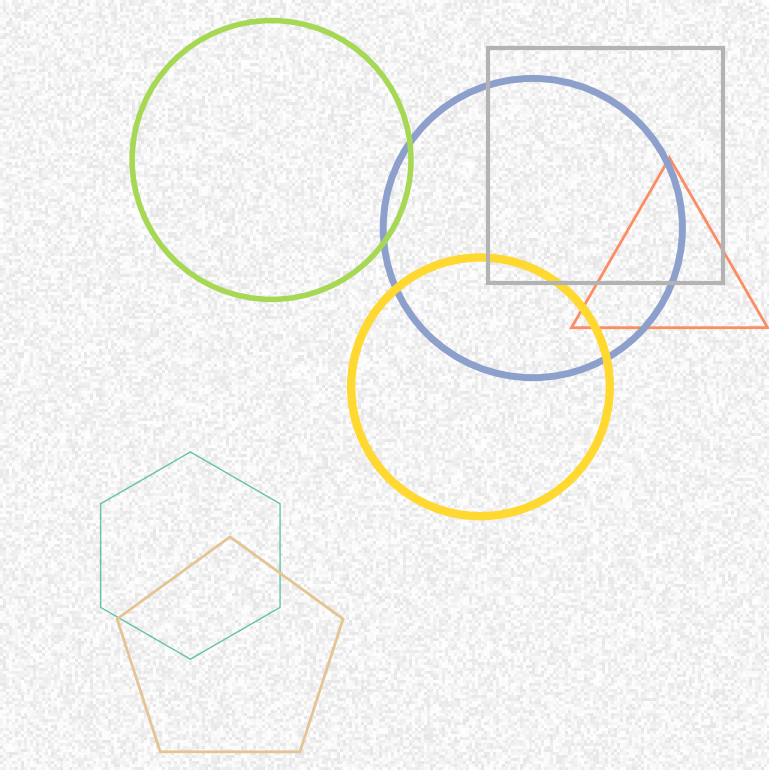[{"shape": "hexagon", "thickness": 0.5, "radius": 0.67, "center": [0.247, 0.278]}, {"shape": "triangle", "thickness": 1, "radius": 0.74, "center": [0.869, 0.648]}, {"shape": "circle", "thickness": 2.5, "radius": 0.97, "center": [0.692, 0.704]}, {"shape": "circle", "thickness": 2, "radius": 0.91, "center": [0.353, 0.792]}, {"shape": "circle", "thickness": 3, "radius": 0.84, "center": [0.624, 0.498]}, {"shape": "pentagon", "thickness": 1, "radius": 0.77, "center": [0.299, 0.148]}, {"shape": "square", "thickness": 1.5, "radius": 0.76, "center": [0.786, 0.786]}]